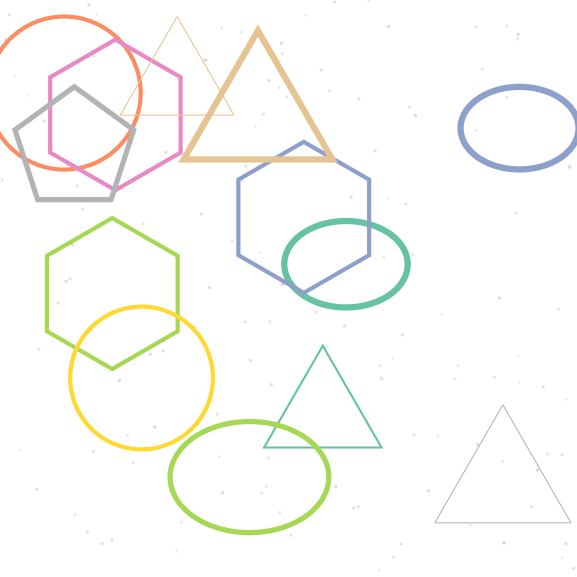[{"shape": "oval", "thickness": 3, "radius": 0.53, "center": [0.599, 0.542]}, {"shape": "triangle", "thickness": 1, "radius": 0.59, "center": [0.559, 0.283]}, {"shape": "circle", "thickness": 2, "radius": 0.66, "center": [0.111, 0.838]}, {"shape": "hexagon", "thickness": 2, "radius": 0.65, "center": [0.526, 0.623]}, {"shape": "oval", "thickness": 3, "radius": 0.51, "center": [0.9, 0.777]}, {"shape": "hexagon", "thickness": 2, "radius": 0.65, "center": [0.2, 0.8]}, {"shape": "hexagon", "thickness": 2, "radius": 0.65, "center": [0.194, 0.491]}, {"shape": "oval", "thickness": 2.5, "radius": 0.69, "center": [0.432, 0.173]}, {"shape": "circle", "thickness": 2, "radius": 0.62, "center": [0.245, 0.345]}, {"shape": "triangle", "thickness": 3, "radius": 0.74, "center": [0.447, 0.797]}, {"shape": "triangle", "thickness": 0.5, "radius": 0.57, "center": [0.307, 0.857]}, {"shape": "triangle", "thickness": 0.5, "radius": 0.68, "center": [0.871, 0.162]}, {"shape": "pentagon", "thickness": 2.5, "radius": 0.54, "center": [0.129, 0.741]}]